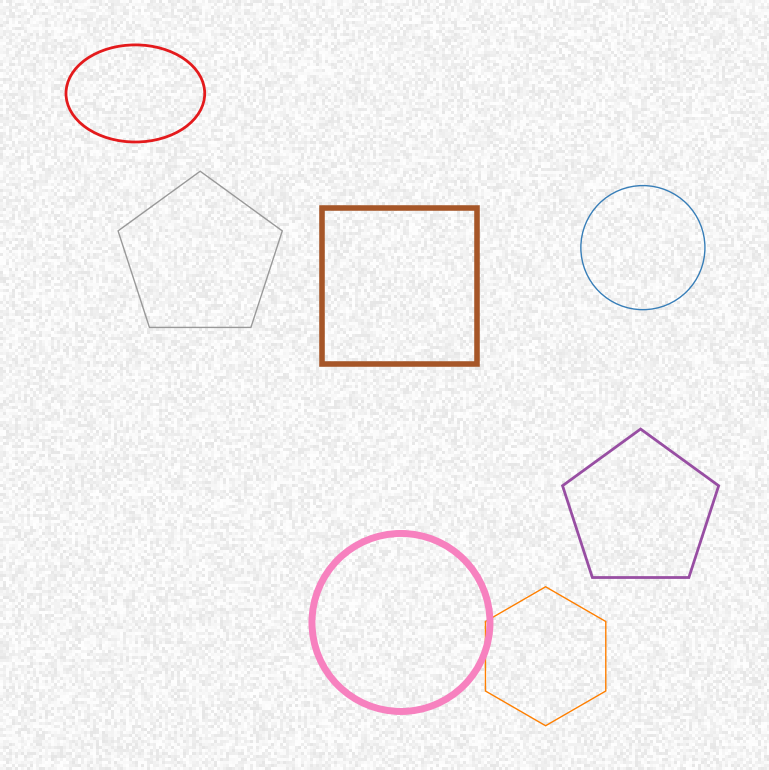[{"shape": "oval", "thickness": 1, "radius": 0.45, "center": [0.176, 0.879]}, {"shape": "circle", "thickness": 0.5, "radius": 0.4, "center": [0.835, 0.678]}, {"shape": "pentagon", "thickness": 1, "radius": 0.53, "center": [0.832, 0.336]}, {"shape": "hexagon", "thickness": 0.5, "radius": 0.45, "center": [0.709, 0.148]}, {"shape": "square", "thickness": 2, "radius": 0.5, "center": [0.519, 0.629]}, {"shape": "circle", "thickness": 2.5, "radius": 0.58, "center": [0.521, 0.192]}, {"shape": "pentagon", "thickness": 0.5, "radius": 0.56, "center": [0.26, 0.665]}]